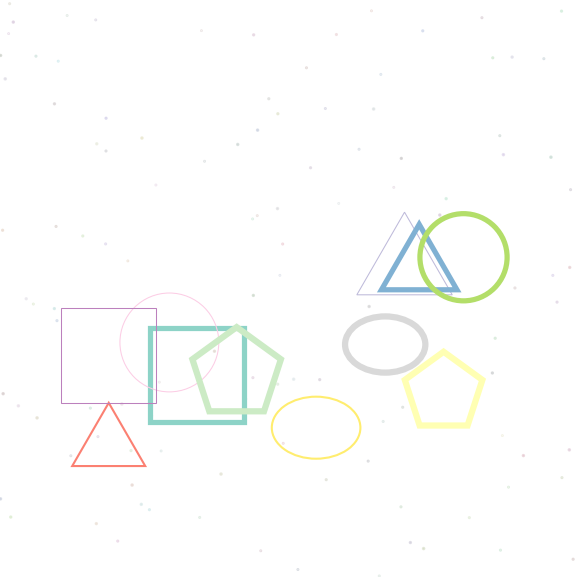[{"shape": "square", "thickness": 2.5, "radius": 0.41, "center": [0.341, 0.35]}, {"shape": "pentagon", "thickness": 3, "radius": 0.35, "center": [0.768, 0.319]}, {"shape": "triangle", "thickness": 0.5, "radius": 0.48, "center": [0.7, 0.536]}, {"shape": "triangle", "thickness": 1, "radius": 0.36, "center": [0.188, 0.229]}, {"shape": "triangle", "thickness": 2.5, "radius": 0.38, "center": [0.726, 0.535]}, {"shape": "circle", "thickness": 2.5, "radius": 0.38, "center": [0.803, 0.554]}, {"shape": "circle", "thickness": 0.5, "radius": 0.43, "center": [0.293, 0.406]}, {"shape": "oval", "thickness": 3, "radius": 0.35, "center": [0.667, 0.403]}, {"shape": "square", "thickness": 0.5, "radius": 0.41, "center": [0.187, 0.384]}, {"shape": "pentagon", "thickness": 3, "radius": 0.4, "center": [0.41, 0.352]}, {"shape": "oval", "thickness": 1, "radius": 0.38, "center": [0.547, 0.259]}]